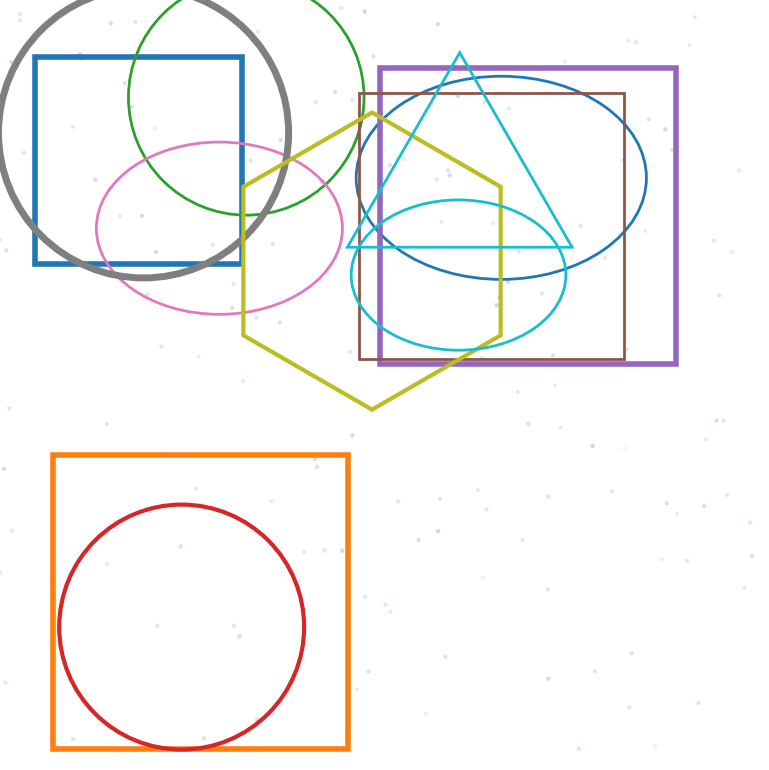[{"shape": "square", "thickness": 2, "radius": 0.67, "center": [0.18, 0.792]}, {"shape": "oval", "thickness": 1, "radius": 0.94, "center": [0.651, 0.769]}, {"shape": "square", "thickness": 2, "radius": 0.96, "center": [0.26, 0.219]}, {"shape": "circle", "thickness": 1, "radius": 0.76, "center": [0.32, 0.874]}, {"shape": "circle", "thickness": 1.5, "radius": 0.8, "center": [0.236, 0.186]}, {"shape": "square", "thickness": 2, "radius": 0.96, "center": [0.686, 0.72]}, {"shape": "square", "thickness": 1, "radius": 0.86, "center": [0.639, 0.706]}, {"shape": "oval", "thickness": 1, "radius": 0.8, "center": [0.285, 0.704]}, {"shape": "circle", "thickness": 2.5, "radius": 0.94, "center": [0.186, 0.827]}, {"shape": "hexagon", "thickness": 1.5, "radius": 0.96, "center": [0.483, 0.661]}, {"shape": "oval", "thickness": 1, "radius": 0.7, "center": [0.595, 0.643]}, {"shape": "triangle", "thickness": 1, "radius": 0.84, "center": [0.597, 0.763]}]